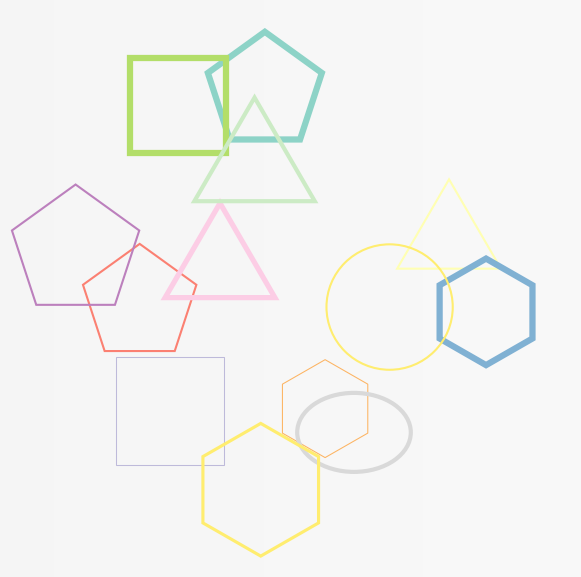[{"shape": "pentagon", "thickness": 3, "radius": 0.52, "center": [0.456, 0.841]}, {"shape": "triangle", "thickness": 1, "radius": 0.52, "center": [0.773, 0.585]}, {"shape": "square", "thickness": 0.5, "radius": 0.47, "center": [0.292, 0.287]}, {"shape": "pentagon", "thickness": 1, "radius": 0.51, "center": [0.24, 0.474]}, {"shape": "hexagon", "thickness": 3, "radius": 0.46, "center": [0.836, 0.459]}, {"shape": "hexagon", "thickness": 0.5, "radius": 0.42, "center": [0.559, 0.292]}, {"shape": "square", "thickness": 3, "radius": 0.41, "center": [0.307, 0.816]}, {"shape": "triangle", "thickness": 2.5, "radius": 0.55, "center": [0.379, 0.538]}, {"shape": "oval", "thickness": 2, "radius": 0.49, "center": [0.609, 0.25]}, {"shape": "pentagon", "thickness": 1, "radius": 0.58, "center": [0.13, 0.564]}, {"shape": "triangle", "thickness": 2, "radius": 0.6, "center": [0.438, 0.711]}, {"shape": "hexagon", "thickness": 1.5, "radius": 0.57, "center": [0.449, 0.151]}, {"shape": "circle", "thickness": 1, "radius": 0.54, "center": [0.67, 0.467]}]